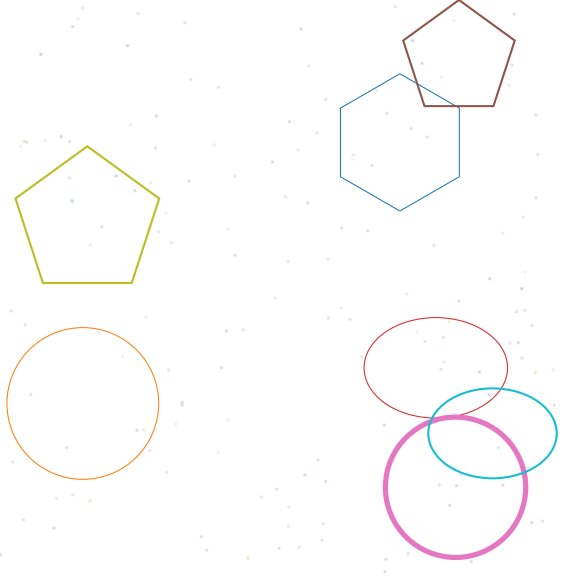[{"shape": "hexagon", "thickness": 0.5, "radius": 0.59, "center": [0.692, 0.753]}, {"shape": "circle", "thickness": 0.5, "radius": 0.66, "center": [0.143, 0.3]}, {"shape": "oval", "thickness": 0.5, "radius": 0.62, "center": [0.755, 0.362]}, {"shape": "pentagon", "thickness": 1, "radius": 0.51, "center": [0.795, 0.898]}, {"shape": "circle", "thickness": 2.5, "radius": 0.61, "center": [0.789, 0.155]}, {"shape": "pentagon", "thickness": 1, "radius": 0.65, "center": [0.151, 0.615]}, {"shape": "oval", "thickness": 1, "radius": 0.56, "center": [0.853, 0.249]}]